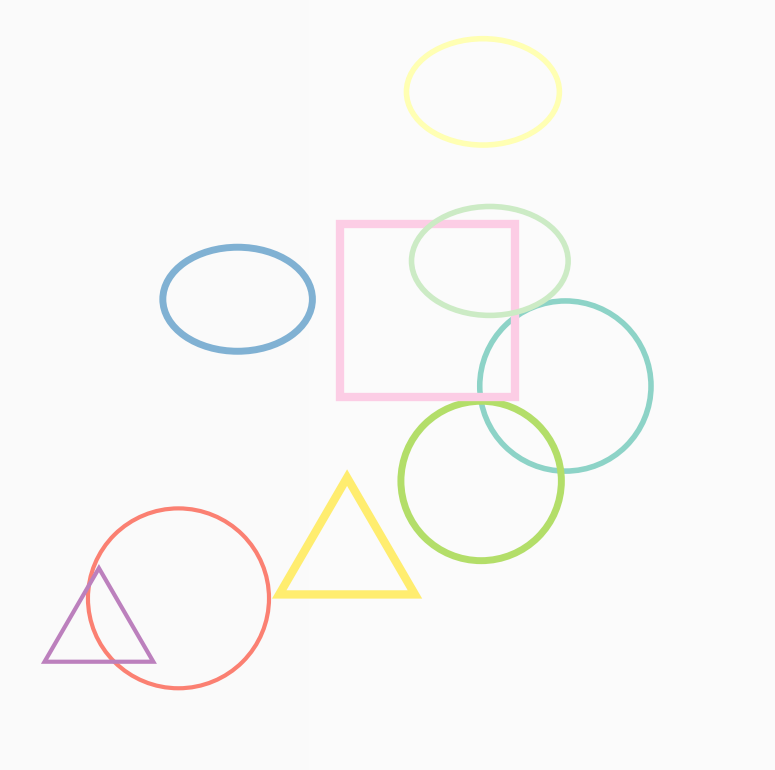[{"shape": "circle", "thickness": 2, "radius": 0.55, "center": [0.73, 0.499]}, {"shape": "oval", "thickness": 2, "radius": 0.49, "center": [0.623, 0.881]}, {"shape": "circle", "thickness": 1.5, "radius": 0.58, "center": [0.23, 0.223]}, {"shape": "oval", "thickness": 2.5, "radius": 0.48, "center": [0.307, 0.611]}, {"shape": "circle", "thickness": 2.5, "radius": 0.52, "center": [0.621, 0.375]}, {"shape": "square", "thickness": 3, "radius": 0.56, "center": [0.551, 0.597]}, {"shape": "triangle", "thickness": 1.5, "radius": 0.41, "center": [0.128, 0.181]}, {"shape": "oval", "thickness": 2, "radius": 0.51, "center": [0.632, 0.661]}, {"shape": "triangle", "thickness": 3, "radius": 0.51, "center": [0.448, 0.279]}]